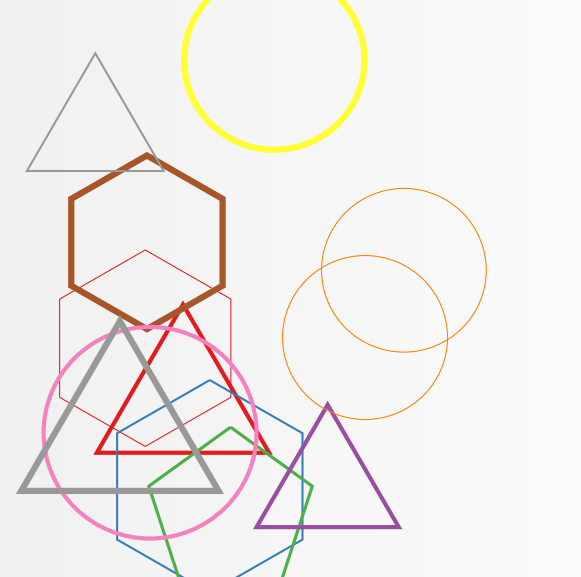[{"shape": "hexagon", "thickness": 0.5, "radius": 0.85, "center": [0.25, 0.396]}, {"shape": "triangle", "thickness": 2, "radius": 0.86, "center": [0.315, 0.301]}, {"shape": "hexagon", "thickness": 1, "radius": 0.92, "center": [0.361, 0.157]}, {"shape": "pentagon", "thickness": 1.5, "radius": 0.74, "center": [0.397, 0.112]}, {"shape": "triangle", "thickness": 2, "radius": 0.71, "center": [0.564, 0.157]}, {"shape": "circle", "thickness": 0.5, "radius": 0.71, "center": [0.628, 0.415]}, {"shape": "circle", "thickness": 0.5, "radius": 0.71, "center": [0.695, 0.531]}, {"shape": "circle", "thickness": 3, "radius": 0.78, "center": [0.472, 0.895]}, {"shape": "hexagon", "thickness": 3, "radius": 0.75, "center": [0.253, 0.58]}, {"shape": "circle", "thickness": 2, "radius": 0.92, "center": [0.258, 0.25]}, {"shape": "triangle", "thickness": 1, "radius": 0.68, "center": [0.164, 0.771]}, {"shape": "triangle", "thickness": 3, "radius": 0.98, "center": [0.206, 0.247]}]